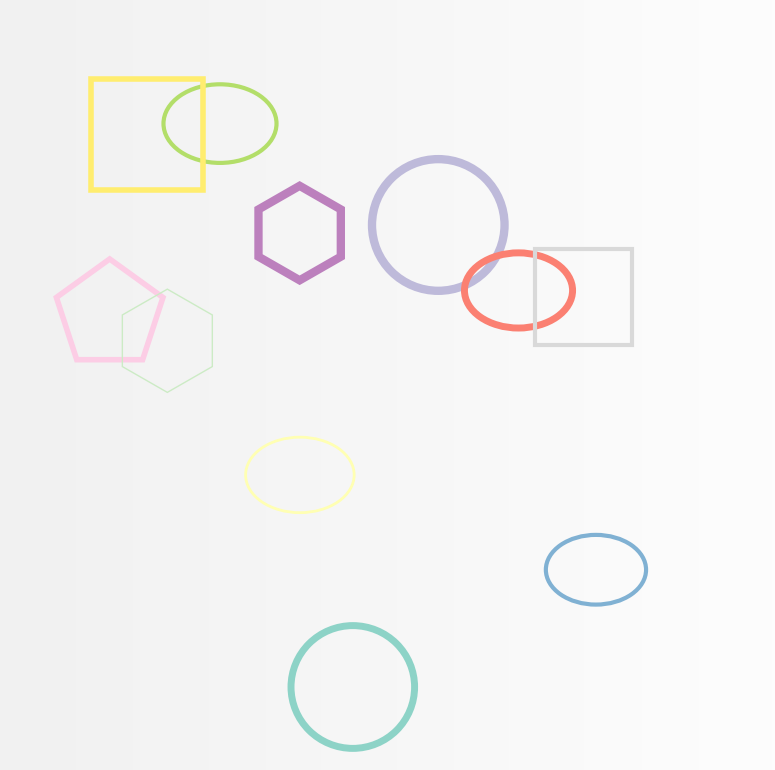[{"shape": "circle", "thickness": 2.5, "radius": 0.4, "center": [0.455, 0.108]}, {"shape": "oval", "thickness": 1, "radius": 0.35, "center": [0.387, 0.383]}, {"shape": "circle", "thickness": 3, "radius": 0.43, "center": [0.566, 0.708]}, {"shape": "oval", "thickness": 2.5, "radius": 0.35, "center": [0.669, 0.623]}, {"shape": "oval", "thickness": 1.5, "radius": 0.32, "center": [0.769, 0.26]}, {"shape": "oval", "thickness": 1.5, "radius": 0.36, "center": [0.284, 0.839]}, {"shape": "pentagon", "thickness": 2, "radius": 0.36, "center": [0.142, 0.591]}, {"shape": "square", "thickness": 1.5, "radius": 0.31, "center": [0.753, 0.614]}, {"shape": "hexagon", "thickness": 3, "radius": 0.31, "center": [0.387, 0.697]}, {"shape": "hexagon", "thickness": 0.5, "radius": 0.34, "center": [0.216, 0.557]}, {"shape": "square", "thickness": 2, "radius": 0.36, "center": [0.189, 0.825]}]